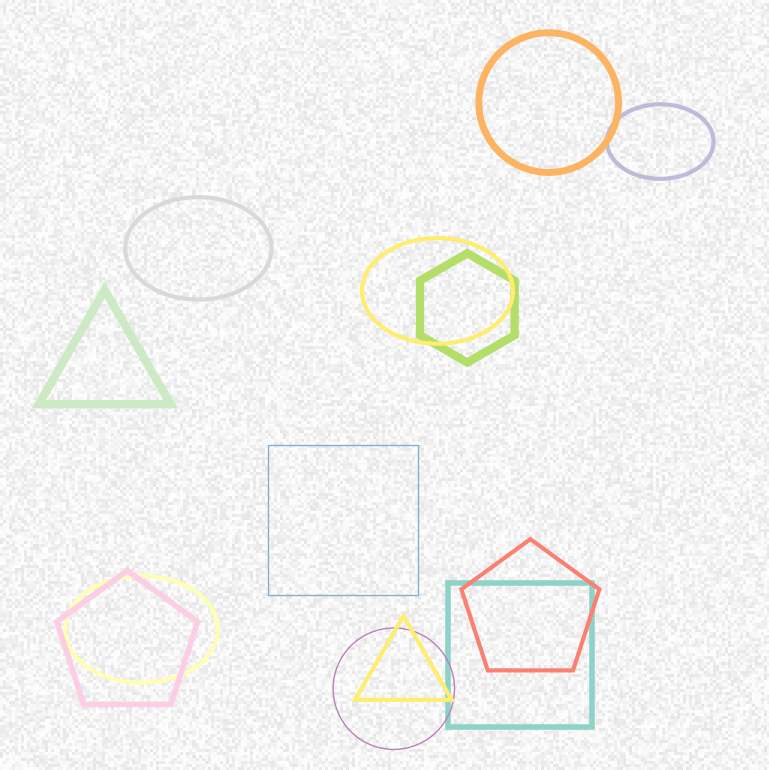[{"shape": "square", "thickness": 2, "radius": 0.47, "center": [0.675, 0.149]}, {"shape": "oval", "thickness": 1.5, "radius": 0.5, "center": [0.184, 0.183]}, {"shape": "oval", "thickness": 1.5, "radius": 0.35, "center": [0.858, 0.816]}, {"shape": "pentagon", "thickness": 1.5, "radius": 0.47, "center": [0.689, 0.206]}, {"shape": "square", "thickness": 0.5, "radius": 0.49, "center": [0.446, 0.324]}, {"shape": "circle", "thickness": 2.5, "radius": 0.45, "center": [0.713, 0.867]}, {"shape": "hexagon", "thickness": 3, "radius": 0.35, "center": [0.607, 0.6]}, {"shape": "pentagon", "thickness": 2, "radius": 0.48, "center": [0.165, 0.163]}, {"shape": "oval", "thickness": 1.5, "radius": 0.47, "center": [0.258, 0.677]}, {"shape": "circle", "thickness": 0.5, "radius": 0.39, "center": [0.511, 0.106]}, {"shape": "triangle", "thickness": 3, "radius": 0.49, "center": [0.136, 0.524]}, {"shape": "triangle", "thickness": 1.5, "radius": 0.36, "center": [0.524, 0.127]}, {"shape": "oval", "thickness": 1.5, "radius": 0.49, "center": [0.568, 0.622]}]